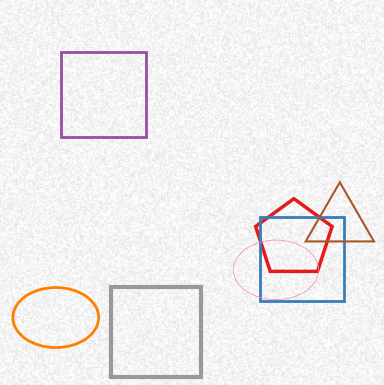[{"shape": "pentagon", "thickness": 2.5, "radius": 0.52, "center": [0.763, 0.38]}, {"shape": "square", "thickness": 2, "radius": 0.55, "center": [0.784, 0.327]}, {"shape": "square", "thickness": 2, "radius": 0.55, "center": [0.269, 0.754]}, {"shape": "oval", "thickness": 2, "radius": 0.56, "center": [0.145, 0.175]}, {"shape": "triangle", "thickness": 1.5, "radius": 0.51, "center": [0.883, 0.424]}, {"shape": "oval", "thickness": 0.5, "radius": 0.55, "center": [0.717, 0.299]}, {"shape": "square", "thickness": 3, "radius": 0.58, "center": [0.405, 0.138]}]